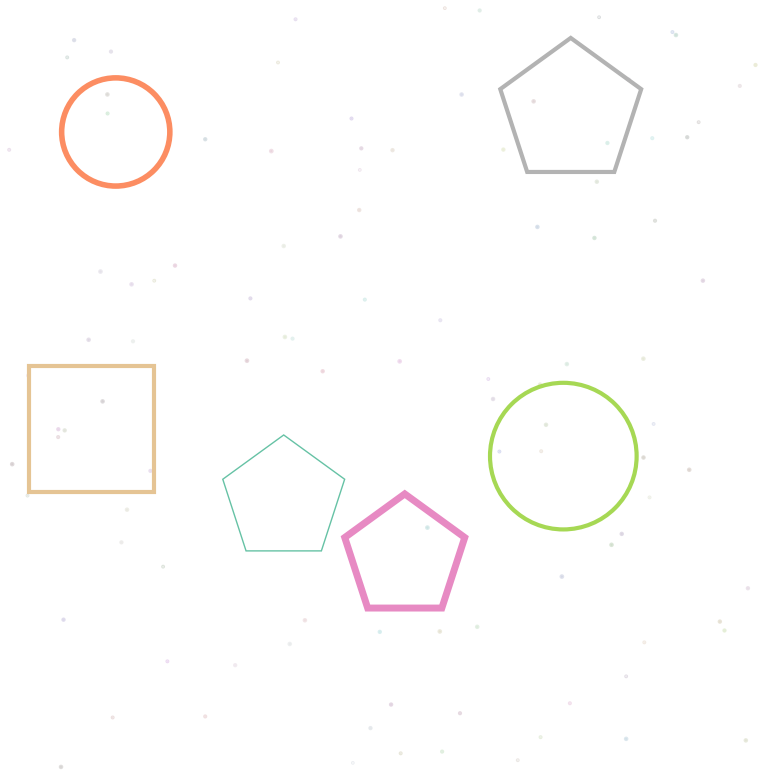[{"shape": "pentagon", "thickness": 0.5, "radius": 0.42, "center": [0.368, 0.352]}, {"shape": "circle", "thickness": 2, "radius": 0.35, "center": [0.15, 0.829]}, {"shape": "pentagon", "thickness": 2.5, "radius": 0.41, "center": [0.526, 0.277]}, {"shape": "circle", "thickness": 1.5, "radius": 0.48, "center": [0.732, 0.408]}, {"shape": "square", "thickness": 1.5, "radius": 0.41, "center": [0.119, 0.443]}, {"shape": "pentagon", "thickness": 1.5, "radius": 0.48, "center": [0.741, 0.855]}]